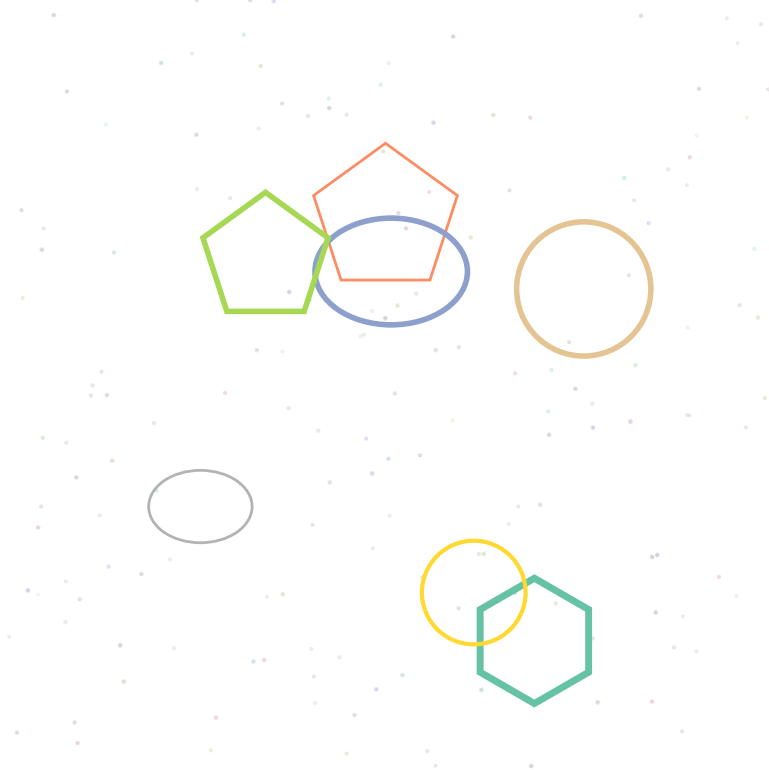[{"shape": "hexagon", "thickness": 2.5, "radius": 0.41, "center": [0.694, 0.168]}, {"shape": "pentagon", "thickness": 1, "radius": 0.49, "center": [0.501, 0.716]}, {"shape": "oval", "thickness": 2, "radius": 0.5, "center": [0.508, 0.647]}, {"shape": "pentagon", "thickness": 2, "radius": 0.43, "center": [0.345, 0.665]}, {"shape": "circle", "thickness": 1.5, "radius": 0.34, "center": [0.615, 0.23]}, {"shape": "circle", "thickness": 2, "radius": 0.44, "center": [0.758, 0.625]}, {"shape": "oval", "thickness": 1, "radius": 0.34, "center": [0.26, 0.342]}]